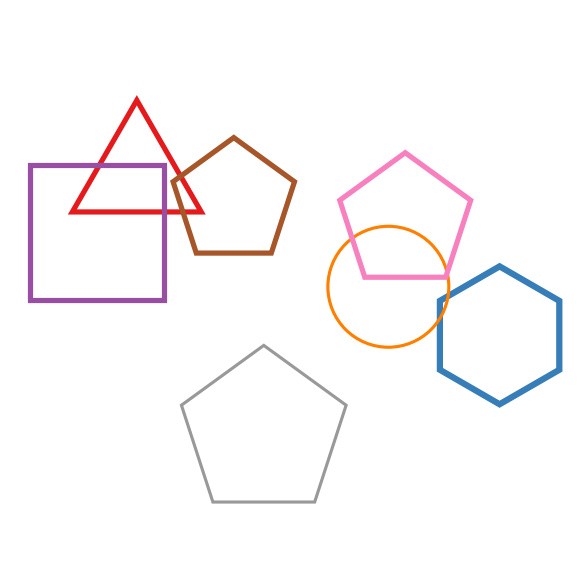[{"shape": "triangle", "thickness": 2.5, "radius": 0.64, "center": [0.237, 0.697]}, {"shape": "hexagon", "thickness": 3, "radius": 0.6, "center": [0.865, 0.419]}, {"shape": "square", "thickness": 2.5, "radius": 0.58, "center": [0.168, 0.597]}, {"shape": "circle", "thickness": 1.5, "radius": 0.52, "center": [0.672, 0.503]}, {"shape": "pentagon", "thickness": 2.5, "radius": 0.55, "center": [0.405, 0.65]}, {"shape": "pentagon", "thickness": 2.5, "radius": 0.6, "center": [0.702, 0.616]}, {"shape": "pentagon", "thickness": 1.5, "radius": 0.75, "center": [0.457, 0.251]}]